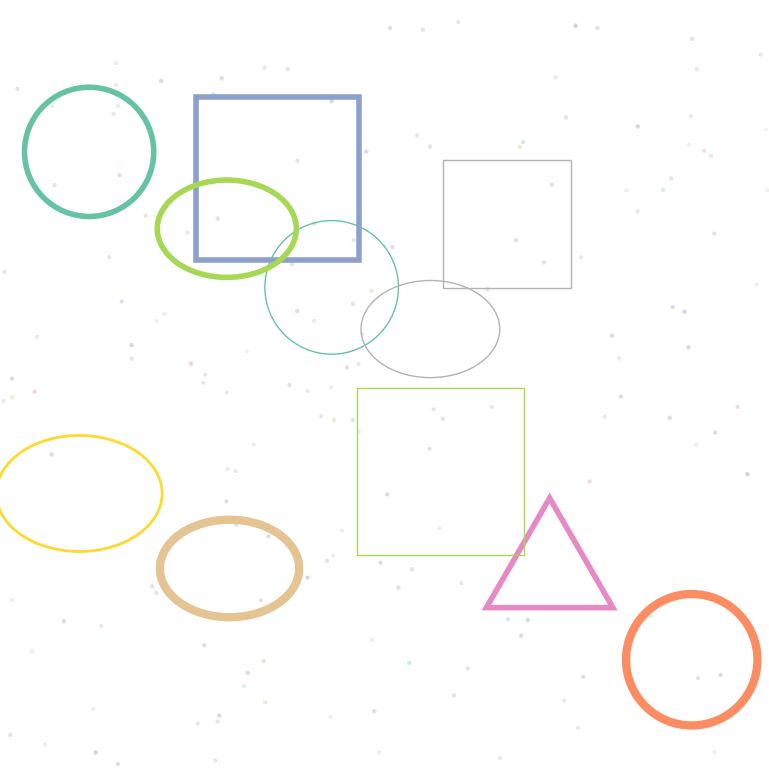[{"shape": "circle", "thickness": 0.5, "radius": 0.43, "center": [0.431, 0.627]}, {"shape": "circle", "thickness": 2, "radius": 0.42, "center": [0.116, 0.803]}, {"shape": "circle", "thickness": 3, "radius": 0.43, "center": [0.898, 0.143]}, {"shape": "square", "thickness": 2, "radius": 0.53, "center": [0.36, 0.768]}, {"shape": "triangle", "thickness": 2, "radius": 0.47, "center": [0.714, 0.258]}, {"shape": "square", "thickness": 0.5, "radius": 0.54, "center": [0.572, 0.388]}, {"shape": "oval", "thickness": 2, "radius": 0.45, "center": [0.295, 0.703]}, {"shape": "oval", "thickness": 1, "radius": 0.54, "center": [0.103, 0.359]}, {"shape": "oval", "thickness": 3, "radius": 0.45, "center": [0.298, 0.262]}, {"shape": "oval", "thickness": 0.5, "radius": 0.45, "center": [0.559, 0.573]}, {"shape": "square", "thickness": 0.5, "radius": 0.42, "center": [0.659, 0.709]}]